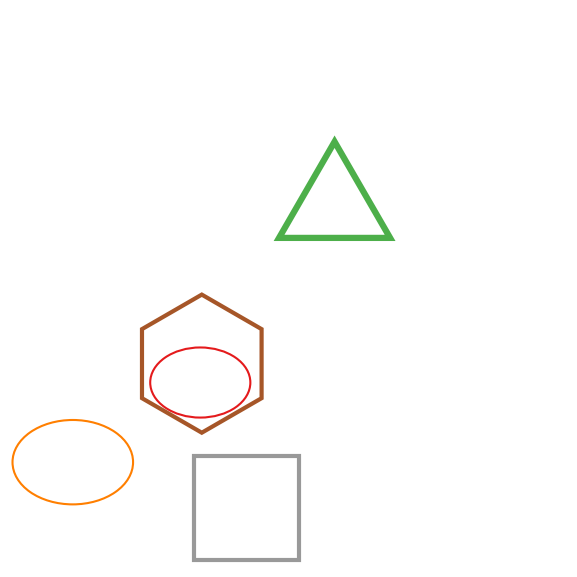[{"shape": "oval", "thickness": 1, "radius": 0.43, "center": [0.347, 0.337]}, {"shape": "triangle", "thickness": 3, "radius": 0.56, "center": [0.579, 0.643]}, {"shape": "oval", "thickness": 1, "radius": 0.52, "center": [0.126, 0.199]}, {"shape": "hexagon", "thickness": 2, "radius": 0.6, "center": [0.349, 0.369]}, {"shape": "square", "thickness": 2, "radius": 0.45, "center": [0.427, 0.12]}]